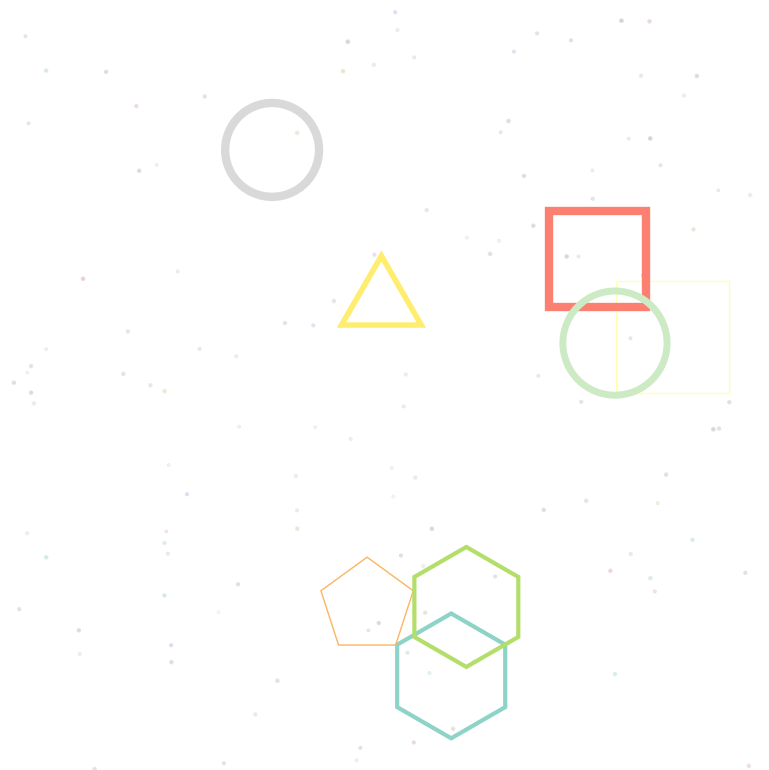[{"shape": "hexagon", "thickness": 1.5, "radius": 0.41, "center": [0.586, 0.122]}, {"shape": "square", "thickness": 0.5, "radius": 0.37, "center": [0.873, 0.562]}, {"shape": "square", "thickness": 3, "radius": 0.31, "center": [0.776, 0.664]}, {"shape": "pentagon", "thickness": 0.5, "radius": 0.32, "center": [0.477, 0.213]}, {"shape": "hexagon", "thickness": 1.5, "radius": 0.39, "center": [0.606, 0.212]}, {"shape": "circle", "thickness": 3, "radius": 0.3, "center": [0.353, 0.805]}, {"shape": "circle", "thickness": 2.5, "radius": 0.34, "center": [0.799, 0.554]}, {"shape": "triangle", "thickness": 2, "radius": 0.3, "center": [0.495, 0.608]}]